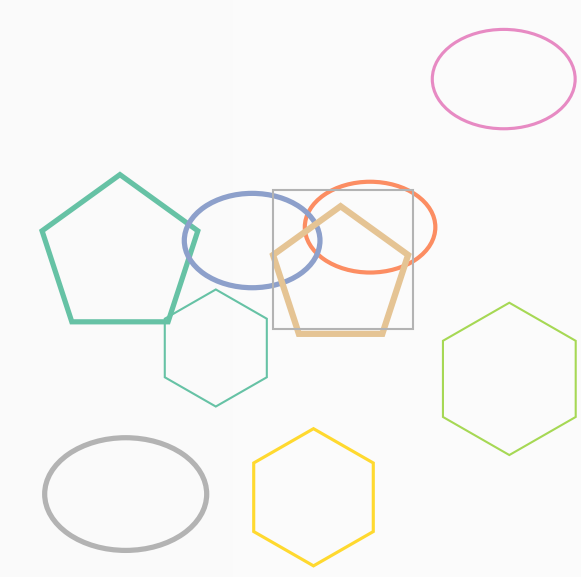[{"shape": "pentagon", "thickness": 2.5, "radius": 0.7, "center": [0.206, 0.556]}, {"shape": "hexagon", "thickness": 1, "radius": 0.51, "center": [0.371, 0.397]}, {"shape": "oval", "thickness": 2, "radius": 0.56, "center": [0.637, 0.606]}, {"shape": "oval", "thickness": 2.5, "radius": 0.58, "center": [0.434, 0.583]}, {"shape": "oval", "thickness": 1.5, "radius": 0.61, "center": [0.867, 0.862]}, {"shape": "hexagon", "thickness": 1, "radius": 0.66, "center": [0.876, 0.343]}, {"shape": "hexagon", "thickness": 1.5, "radius": 0.59, "center": [0.539, 0.138]}, {"shape": "pentagon", "thickness": 3, "radius": 0.61, "center": [0.586, 0.52]}, {"shape": "oval", "thickness": 2.5, "radius": 0.7, "center": [0.216, 0.144]}, {"shape": "square", "thickness": 1, "radius": 0.6, "center": [0.59, 0.55]}]